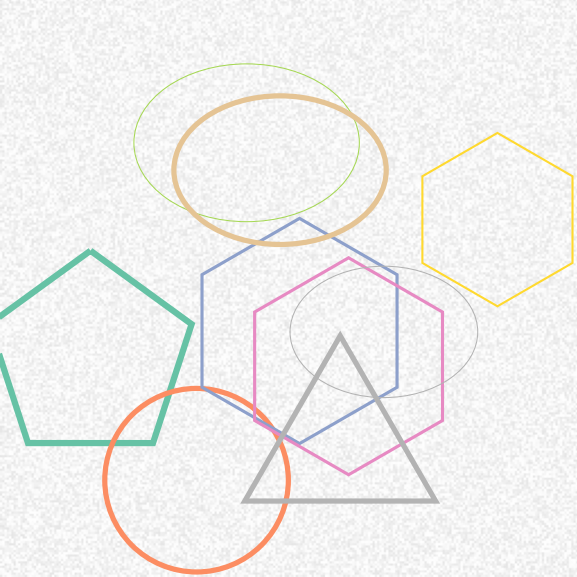[{"shape": "pentagon", "thickness": 3, "radius": 0.92, "center": [0.157, 0.381]}, {"shape": "circle", "thickness": 2.5, "radius": 0.79, "center": [0.34, 0.168]}, {"shape": "hexagon", "thickness": 1.5, "radius": 0.97, "center": [0.519, 0.426]}, {"shape": "hexagon", "thickness": 1.5, "radius": 0.94, "center": [0.604, 0.365]}, {"shape": "oval", "thickness": 0.5, "radius": 0.98, "center": [0.427, 0.752]}, {"shape": "hexagon", "thickness": 1, "radius": 0.75, "center": [0.861, 0.619]}, {"shape": "oval", "thickness": 2.5, "radius": 0.92, "center": [0.485, 0.704]}, {"shape": "oval", "thickness": 0.5, "radius": 0.81, "center": [0.665, 0.424]}, {"shape": "triangle", "thickness": 2.5, "radius": 0.95, "center": [0.589, 0.227]}]